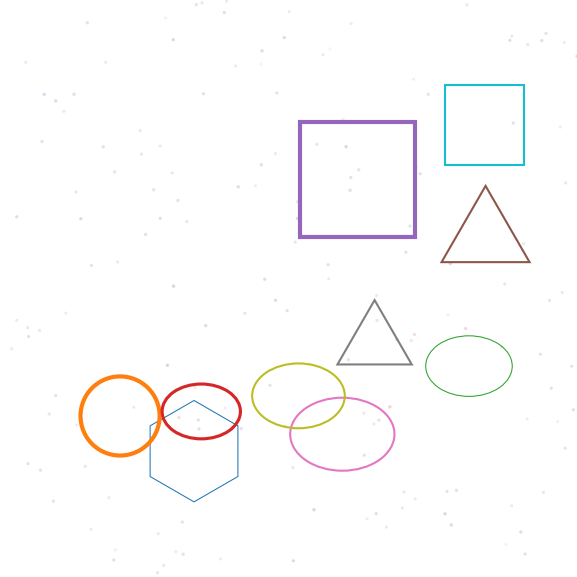[{"shape": "hexagon", "thickness": 0.5, "radius": 0.44, "center": [0.336, 0.218]}, {"shape": "circle", "thickness": 2, "radius": 0.34, "center": [0.208, 0.279]}, {"shape": "oval", "thickness": 0.5, "radius": 0.37, "center": [0.812, 0.365]}, {"shape": "oval", "thickness": 1.5, "radius": 0.34, "center": [0.349, 0.287]}, {"shape": "square", "thickness": 2, "radius": 0.5, "center": [0.618, 0.688]}, {"shape": "triangle", "thickness": 1, "radius": 0.44, "center": [0.841, 0.589]}, {"shape": "oval", "thickness": 1, "radius": 0.45, "center": [0.593, 0.247]}, {"shape": "triangle", "thickness": 1, "radius": 0.37, "center": [0.649, 0.405]}, {"shape": "oval", "thickness": 1, "radius": 0.4, "center": [0.517, 0.314]}, {"shape": "square", "thickness": 1, "radius": 0.35, "center": [0.839, 0.783]}]